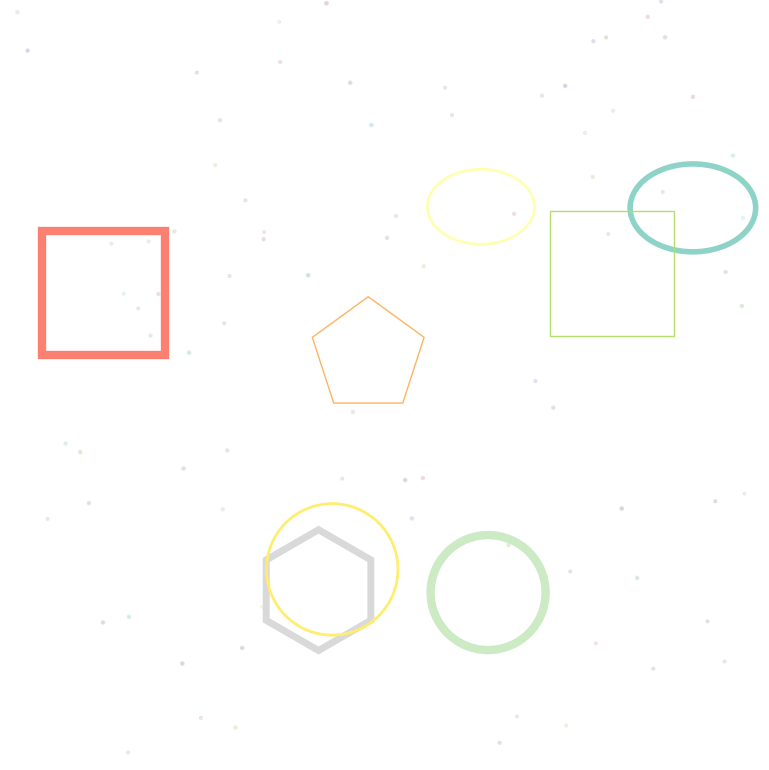[{"shape": "oval", "thickness": 2, "radius": 0.41, "center": [0.9, 0.73]}, {"shape": "oval", "thickness": 1, "radius": 0.35, "center": [0.624, 0.732]}, {"shape": "square", "thickness": 3, "radius": 0.4, "center": [0.134, 0.62]}, {"shape": "pentagon", "thickness": 0.5, "radius": 0.38, "center": [0.478, 0.538]}, {"shape": "square", "thickness": 0.5, "radius": 0.4, "center": [0.795, 0.644]}, {"shape": "hexagon", "thickness": 2.5, "radius": 0.39, "center": [0.414, 0.234]}, {"shape": "circle", "thickness": 3, "radius": 0.37, "center": [0.634, 0.23]}, {"shape": "circle", "thickness": 1, "radius": 0.43, "center": [0.431, 0.261]}]